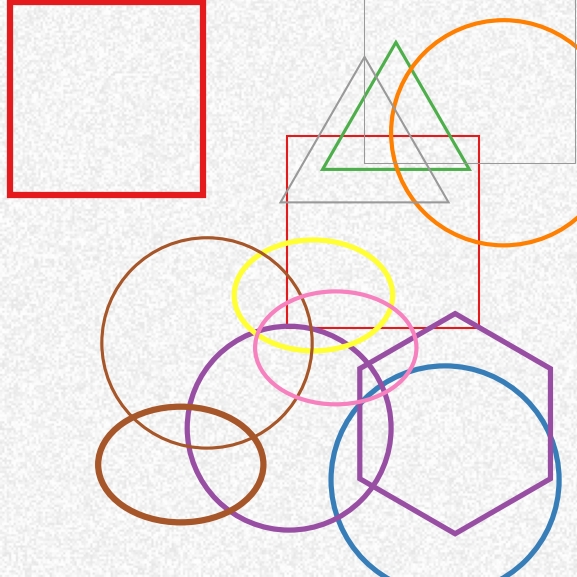[{"shape": "square", "thickness": 1, "radius": 0.83, "center": [0.663, 0.597]}, {"shape": "square", "thickness": 3, "radius": 0.84, "center": [0.185, 0.829]}, {"shape": "circle", "thickness": 2.5, "radius": 0.99, "center": [0.771, 0.168]}, {"shape": "triangle", "thickness": 1.5, "radius": 0.73, "center": [0.686, 0.779]}, {"shape": "circle", "thickness": 2.5, "radius": 0.88, "center": [0.501, 0.258]}, {"shape": "hexagon", "thickness": 2.5, "radius": 0.95, "center": [0.788, 0.266]}, {"shape": "circle", "thickness": 2, "radius": 0.97, "center": [0.872, 0.769]}, {"shape": "oval", "thickness": 2.5, "radius": 0.69, "center": [0.543, 0.488]}, {"shape": "circle", "thickness": 1.5, "radius": 0.91, "center": [0.358, 0.405]}, {"shape": "oval", "thickness": 3, "radius": 0.72, "center": [0.313, 0.195]}, {"shape": "oval", "thickness": 2, "radius": 0.7, "center": [0.581, 0.397]}, {"shape": "triangle", "thickness": 1, "radius": 0.84, "center": [0.631, 0.733]}, {"shape": "square", "thickness": 0.5, "radius": 0.92, "center": [0.813, 0.9]}]